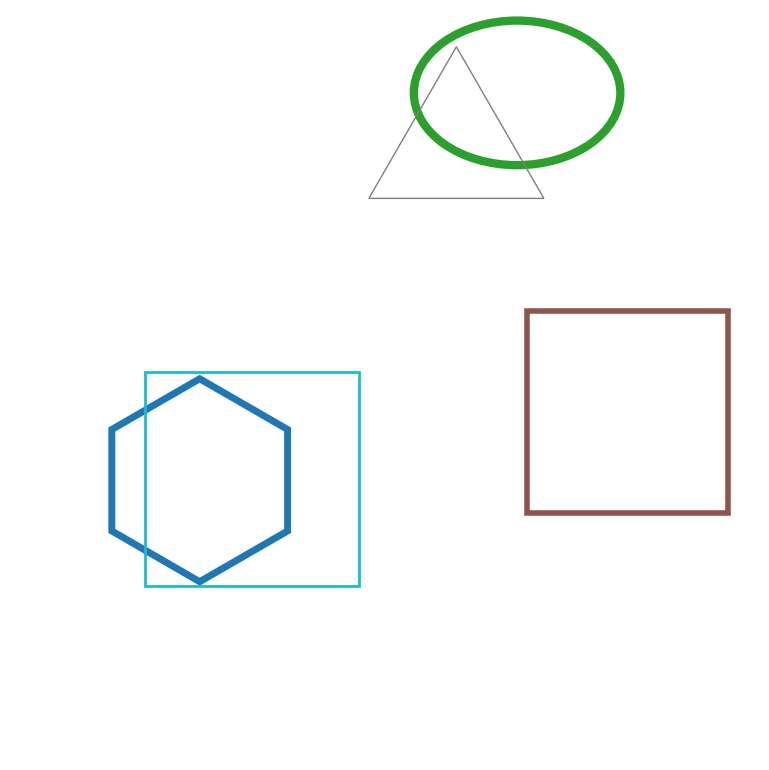[{"shape": "hexagon", "thickness": 2.5, "radius": 0.66, "center": [0.259, 0.376]}, {"shape": "oval", "thickness": 3, "radius": 0.67, "center": [0.672, 0.879]}, {"shape": "square", "thickness": 2, "radius": 0.65, "center": [0.815, 0.465]}, {"shape": "triangle", "thickness": 0.5, "radius": 0.66, "center": [0.593, 0.808]}, {"shape": "square", "thickness": 1, "radius": 0.7, "center": [0.327, 0.378]}]